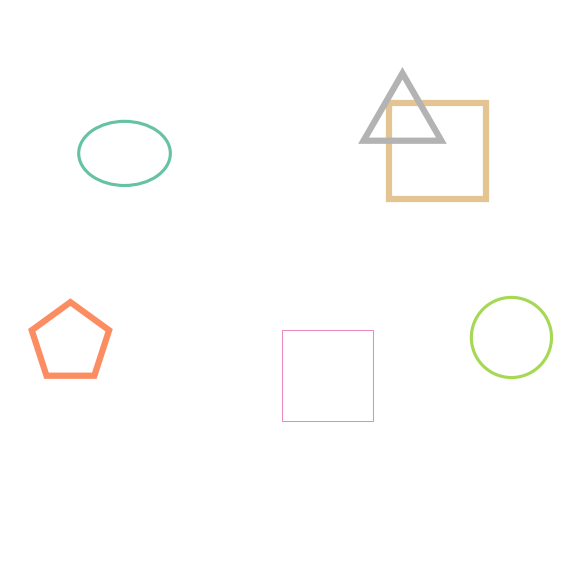[{"shape": "oval", "thickness": 1.5, "radius": 0.4, "center": [0.216, 0.733]}, {"shape": "pentagon", "thickness": 3, "radius": 0.35, "center": [0.122, 0.406]}, {"shape": "square", "thickness": 0.5, "radius": 0.39, "center": [0.567, 0.349]}, {"shape": "circle", "thickness": 1.5, "radius": 0.35, "center": [0.886, 0.415]}, {"shape": "square", "thickness": 3, "radius": 0.42, "center": [0.758, 0.738]}, {"shape": "triangle", "thickness": 3, "radius": 0.39, "center": [0.697, 0.794]}]